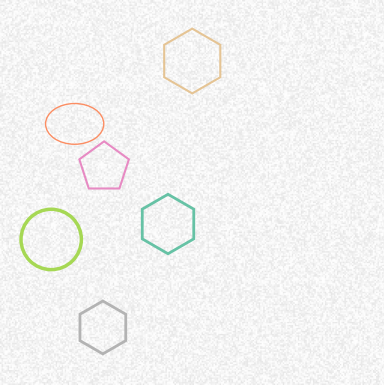[{"shape": "hexagon", "thickness": 2, "radius": 0.39, "center": [0.436, 0.418]}, {"shape": "oval", "thickness": 1, "radius": 0.38, "center": [0.194, 0.678]}, {"shape": "pentagon", "thickness": 1.5, "radius": 0.34, "center": [0.27, 0.565]}, {"shape": "circle", "thickness": 2.5, "radius": 0.39, "center": [0.133, 0.378]}, {"shape": "hexagon", "thickness": 1.5, "radius": 0.42, "center": [0.499, 0.842]}, {"shape": "hexagon", "thickness": 2, "radius": 0.34, "center": [0.267, 0.149]}]